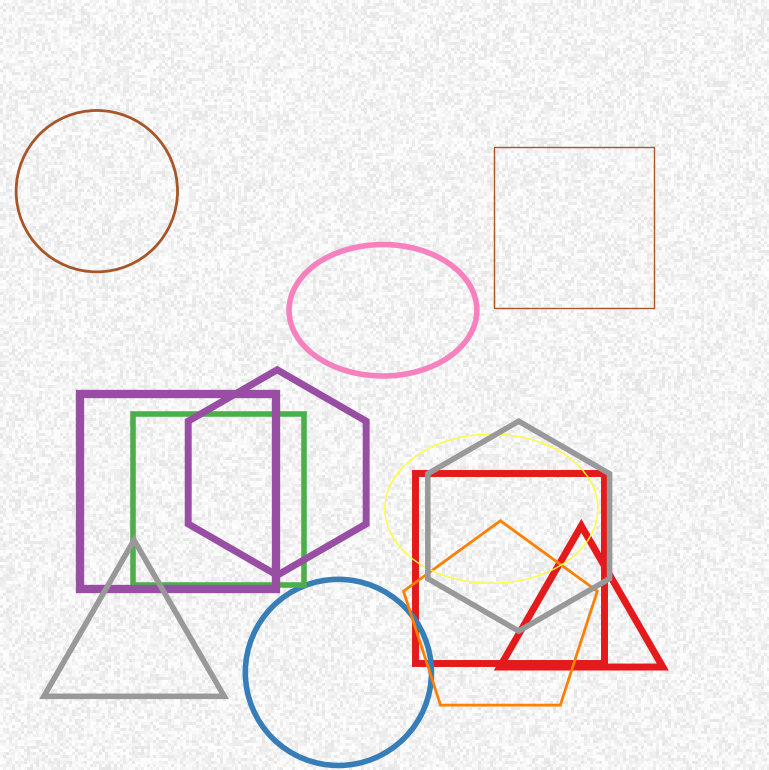[{"shape": "triangle", "thickness": 2.5, "radius": 0.61, "center": [0.755, 0.195]}, {"shape": "square", "thickness": 2.5, "radius": 0.61, "center": [0.662, 0.262]}, {"shape": "circle", "thickness": 2, "radius": 0.6, "center": [0.439, 0.127]}, {"shape": "square", "thickness": 2, "radius": 0.56, "center": [0.284, 0.351]}, {"shape": "hexagon", "thickness": 2.5, "radius": 0.67, "center": [0.36, 0.386]}, {"shape": "square", "thickness": 3, "radius": 0.64, "center": [0.231, 0.362]}, {"shape": "pentagon", "thickness": 1, "radius": 0.66, "center": [0.65, 0.191]}, {"shape": "oval", "thickness": 0.5, "radius": 0.69, "center": [0.638, 0.339]}, {"shape": "square", "thickness": 0.5, "radius": 0.52, "center": [0.745, 0.704]}, {"shape": "circle", "thickness": 1, "radius": 0.52, "center": [0.126, 0.752]}, {"shape": "oval", "thickness": 2, "radius": 0.61, "center": [0.497, 0.597]}, {"shape": "hexagon", "thickness": 2, "radius": 0.68, "center": [0.674, 0.317]}, {"shape": "triangle", "thickness": 2, "radius": 0.68, "center": [0.174, 0.163]}]